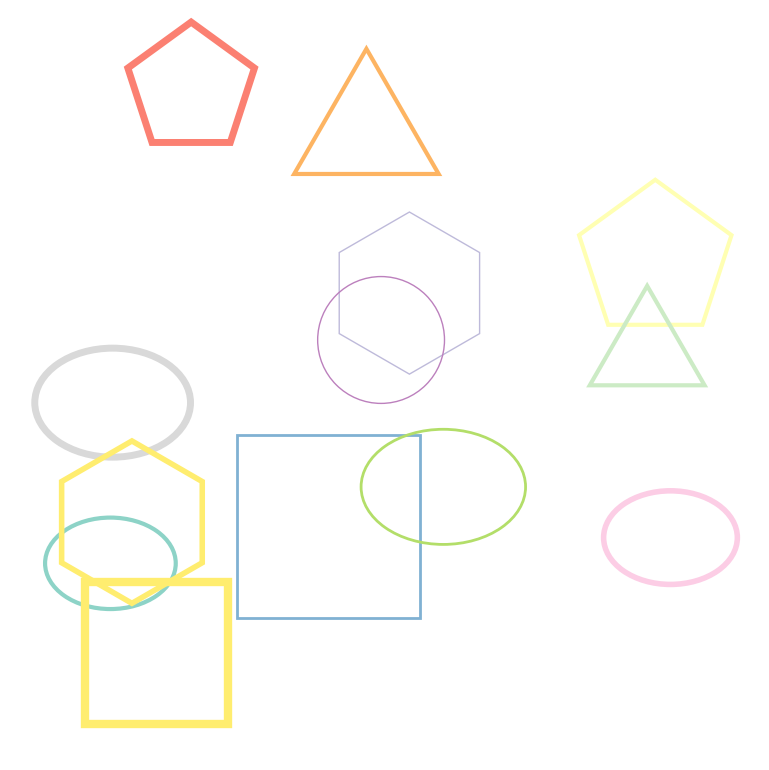[{"shape": "oval", "thickness": 1.5, "radius": 0.42, "center": [0.143, 0.268]}, {"shape": "pentagon", "thickness": 1.5, "radius": 0.52, "center": [0.851, 0.662]}, {"shape": "hexagon", "thickness": 0.5, "radius": 0.53, "center": [0.532, 0.619]}, {"shape": "pentagon", "thickness": 2.5, "radius": 0.43, "center": [0.248, 0.885]}, {"shape": "square", "thickness": 1, "radius": 0.59, "center": [0.426, 0.316]}, {"shape": "triangle", "thickness": 1.5, "radius": 0.54, "center": [0.476, 0.828]}, {"shape": "oval", "thickness": 1, "radius": 0.53, "center": [0.576, 0.368]}, {"shape": "oval", "thickness": 2, "radius": 0.43, "center": [0.871, 0.302]}, {"shape": "oval", "thickness": 2.5, "radius": 0.51, "center": [0.146, 0.477]}, {"shape": "circle", "thickness": 0.5, "radius": 0.41, "center": [0.495, 0.558]}, {"shape": "triangle", "thickness": 1.5, "radius": 0.43, "center": [0.84, 0.543]}, {"shape": "square", "thickness": 3, "radius": 0.46, "center": [0.203, 0.152]}, {"shape": "hexagon", "thickness": 2, "radius": 0.53, "center": [0.171, 0.322]}]